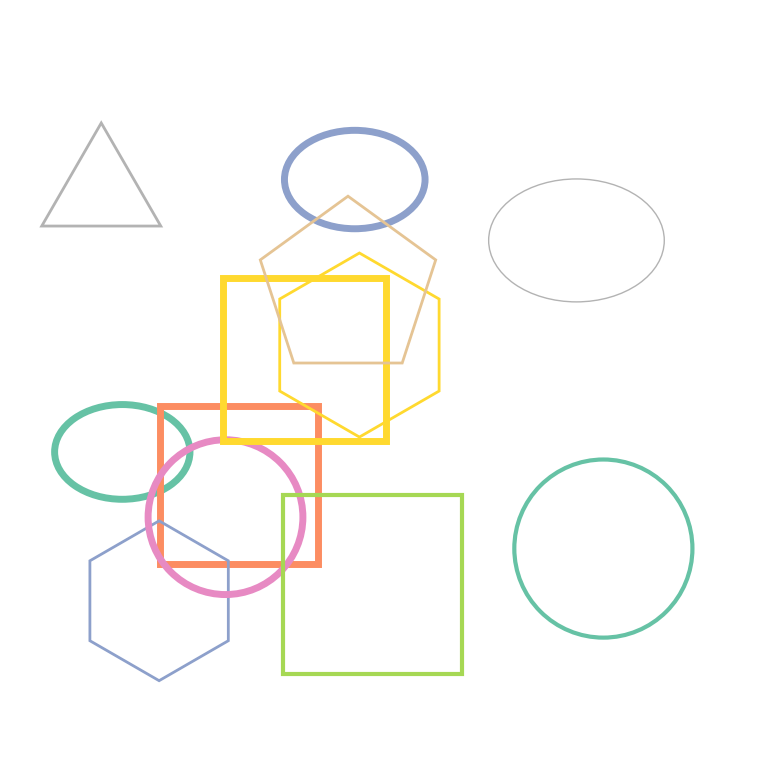[{"shape": "circle", "thickness": 1.5, "radius": 0.58, "center": [0.784, 0.288]}, {"shape": "oval", "thickness": 2.5, "radius": 0.44, "center": [0.159, 0.413]}, {"shape": "square", "thickness": 2.5, "radius": 0.51, "center": [0.31, 0.37]}, {"shape": "hexagon", "thickness": 1, "radius": 0.52, "center": [0.207, 0.22]}, {"shape": "oval", "thickness": 2.5, "radius": 0.46, "center": [0.461, 0.767]}, {"shape": "circle", "thickness": 2.5, "radius": 0.5, "center": [0.293, 0.328]}, {"shape": "square", "thickness": 1.5, "radius": 0.58, "center": [0.483, 0.241]}, {"shape": "square", "thickness": 2.5, "radius": 0.53, "center": [0.395, 0.533]}, {"shape": "hexagon", "thickness": 1, "radius": 0.6, "center": [0.467, 0.552]}, {"shape": "pentagon", "thickness": 1, "radius": 0.6, "center": [0.452, 0.625]}, {"shape": "oval", "thickness": 0.5, "radius": 0.57, "center": [0.749, 0.688]}, {"shape": "triangle", "thickness": 1, "radius": 0.45, "center": [0.132, 0.751]}]